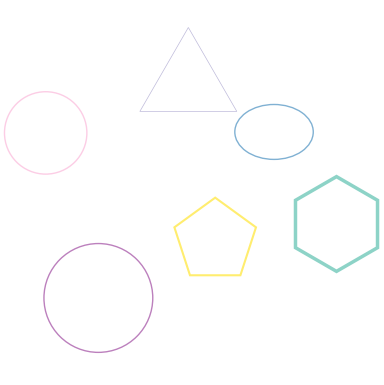[{"shape": "hexagon", "thickness": 2.5, "radius": 0.62, "center": [0.874, 0.418]}, {"shape": "triangle", "thickness": 0.5, "radius": 0.73, "center": [0.489, 0.783]}, {"shape": "oval", "thickness": 1, "radius": 0.51, "center": [0.712, 0.657]}, {"shape": "circle", "thickness": 1, "radius": 0.54, "center": [0.119, 0.655]}, {"shape": "circle", "thickness": 1, "radius": 0.71, "center": [0.255, 0.226]}, {"shape": "pentagon", "thickness": 1.5, "radius": 0.56, "center": [0.559, 0.375]}]